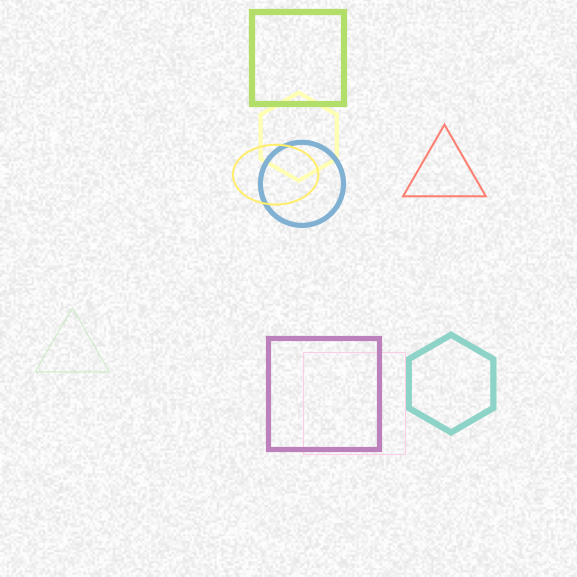[{"shape": "hexagon", "thickness": 3, "radius": 0.42, "center": [0.781, 0.335]}, {"shape": "hexagon", "thickness": 2, "radius": 0.38, "center": [0.517, 0.763]}, {"shape": "triangle", "thickness": 1, "radius": 0.41, "center": [0.77, 0.701]}, {"shape": "circle", "thickness": 2.5, "radius": 0.36, "center": [0.523, 0.681]}, {"shape": "square", "thickness": 3, "radius": 0.4, "center": [0.517, 0.899]}, {"shape": "square", "thickness": 0.5, "radius": 0.44, "center": [0.612, 0.301]}, {"shape": "square", "thickness": 2.5, "radius": 0.48, "center": [0.56, 0.318]}, {"shape": "triangle", "thickness": 0.5, "radius": 0.37, "center": [0.125, 0.392]}, {"shape": "oval", "thickness": 1, "radius": 0.37, "center": [0.477, 0.697]}]